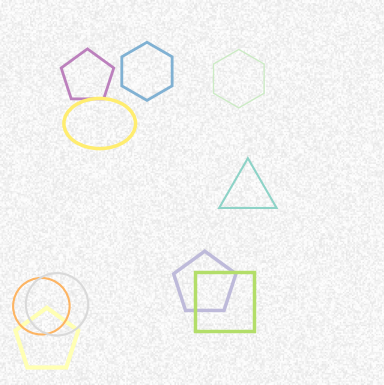[{"shape": "triangle", "thickness": 1.5, "radius": 0.43, "center": [0.644, 0.503]}, {"shape": "pentagon", "thickness": 3, "radius": 0.43, "center": [0.122, 0.115]}, {"shape": "pentagon", "thickness": 2.5, "radius": 0.43, "center": [0.532, 0.263]}, {"shape": "hexagon", "thickness": 2, "radius": 0.38, "center": [0.382, 0.815]}, {"shape": "circle", "thickness": 1.5, "radius": 0.37, "center": [0.107, 0.205]}, {"shape": "square", "thickness": 2.5, "radius": 0.39, "center": [0.582, 0.217]}, {"shape": "circle", "thickness": 1.5, "radius": 0.41, "center": [0.148, 0.21]}, {"shape": "pentagon", "thickness": 2, "radius": 0.36, "center": [0.227, 0.801]}, {"shape": "hexagon", "thickness": 1, "radius": 0.38, "center": [0.62, 0.796]}, {"shape": "oval", "thickness": 2.5, "radius": 0.47, "center": [0.259, 0.679]}]